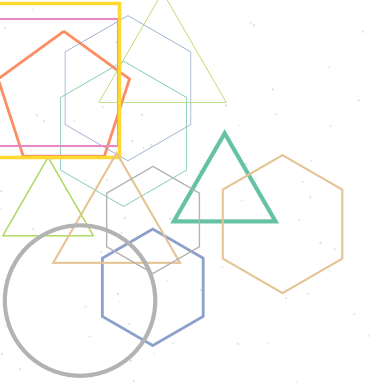[{"shape": "triangle", "thickness": 3, "radius": 0.76, "center": [0.584, 0.501]}, {"shape": "hexagon", "thickness": 0.5, "radius": 0.94, "center": [0.321, 0.653]}, {"shape": "pentagon", "thickness": 2, "radius": 0.9, "center": [0.166, 0.739]}, {"shape": "hexagon", "thickness": 2, "radius": 0.76, "center": [0.397, 0.254]}, {"shape": "hexagon", "thickness": 0.5, "radius": 0.94, "center": [0.332, 0.771]}, {"shape": "square", "thickness": 1.5, "radius": 0.83, "center": [0.142, 0.786]}, {"shape": "triangle", "thickness": 0.5, "radius": 0.95, "center": [0.422, 0.83]}, {"shape": "triangle", "thickness": 1, "radius": 0.68, "center": [0.125, 0.455]}, {"shape": "square", "thickness": 2.5, "radius": 1.0, "center": [0.11, 0.792]}, {"shape": "hexagon", "thickness": 1.5, "radius": 0.9, "center": [0.734, 0.418]}, {"shape": "triangle", "thickness": 1.5, "radius": 0.95, "center": [0.303, 0.412]}, {"shape": "circle", "thickness": 3, "radius": 0.98, "center": [0.208, 0.219]}, {"shape": "hexagon", "thickness": 1, "radius": 0.7, "center": [0.398, 0.429]}]